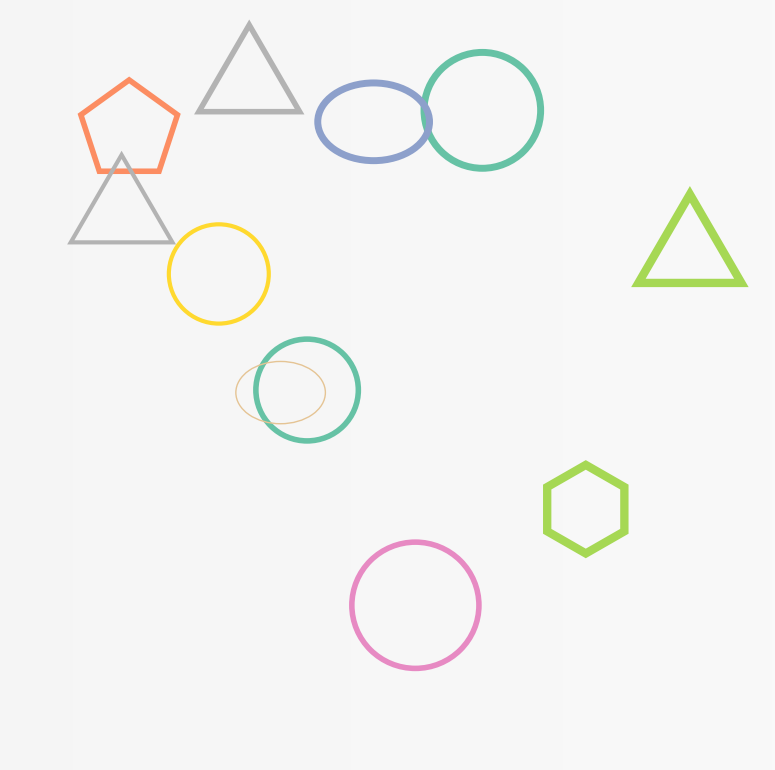[{"shape": "circle", "thickness": 2, "radius": 0.33, "center": [0.396, 0.493]}, {"shape": "circle", "thickness": 2.5, "radius": 0.38, "center": [0.622, 0.857]}, {"shape": "pentagon", "thickness": 2, "radius": 0.33, "center": [0.167, 0.831]}, {"shape": "oval", "thickness": 2.5, "radius": 0.36, "center": [0.482, 0.842]}, {"shape": "circle", "thickness": 2, "radius": 0.41, "center": [0.536, 0.214]}, {"shape": "triangle", "thickness": 3, "radius": 0.38, "center": [0.89, 0.671]}, {"shape": "hexagon", "thickness": 3, "radius": 0.29, "center": [0.756, 0.339]}, {"shape": "circle", "thickness": 1.5, "radius": 0.32, "center": [0.282, 0.644]}, {"shape": "oval", "thickness": 0.5, "radius": 0.29, "center": [0.362, 0.49]}, {"shape": "triangle", "thickness": 2, "radius": 0.38, "center": [0.322, 0.892]}, {"shape": "triangle", "thickness": 1.5, "radius": 0.38, "center": [0.157, 0.723]}]